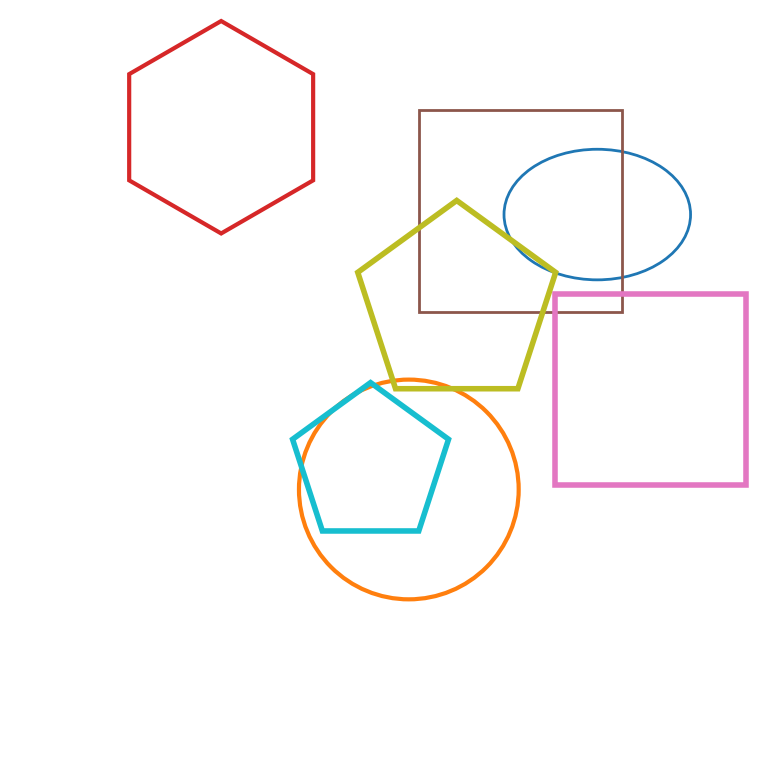[{"shape": "oval", "thickness": 1, "radius": 0.61, "center": [0.776, 0.721]}, {"shape": "circle", "thickness": 1.5, "radius": 0.71, "center": [0.531, 0.364]}, {"shape": "hexagon", "thickness": 1.5, "radius": 0.69, "center": [0.287, 0.835]}, {"shape": "square", "thickness": 1, "radius": 0.66, "center": [0.676, 0.726]}, {"shape": "square", "thickness": 2, "radius": 0.62, "center": [0.845, 0.494]}, {"shape": "pentagon", "thickness": 2, "radius": 0.68, "center": [0.593, 0.604]}, {"shape": "pentagon", "thickness": 2, "radius": 0.53, "center": [0.481, 0.397]}]